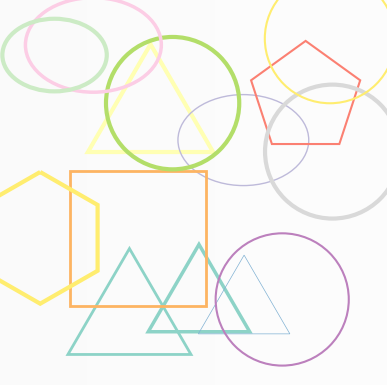[{"shape": "triangle", "thickness": 2.5, "radius": 0.76, "center": [0.513, 0.214]}, {"shape": "triangle", "thickness": 2, "radius": 0.92, "center": [0.334, 0.171]}, {"shape": "triangle", "thickness": 3, "radius": 0.93, "center": [0.388, 0.698]}, {"shape": "oval", "thickness": 1, "radius": 0.84, "center": [0.628, 0.636]}, {"shape": "pentagon", "thickness": 1.5, "radius": 0.74, "center": [0.789, 0.746]}, {"shape": "triangle", "thickness": 0.5, "radius": 0.68, "center": [0.63, 0.201]}, {"shape": "square", "thickness": 2, "radius": 0.88, "center": [0.356, 0.381]}, {"shape": "circle", "thickness": 3, "radius": 0.86, "center": [0.445, 0.732]}, {"shape": "oval", "thickness": 2.5, "radius": 0.88, "center": [0.241, 0.883]}, {"shape": "circle", "thickness": 3, "radius": 0.87, "center": [0.858, 0.606]}, {"shape": "circle", "thickness": 1.5, "radius": 0.86, "center": [0.728, 0.222]}, {"shape": "oval", "thickness": 3, "radius": 0.67, "center": [0.141, 0.857]}, {"shape": "hexagon", "thickness": 3, "radius": 0.86, "center": [0.104, 0.382]}, {"shape": "circle", "thickness": 1.5, "radius": 0.84, "center": [0.852, 0.9]}]